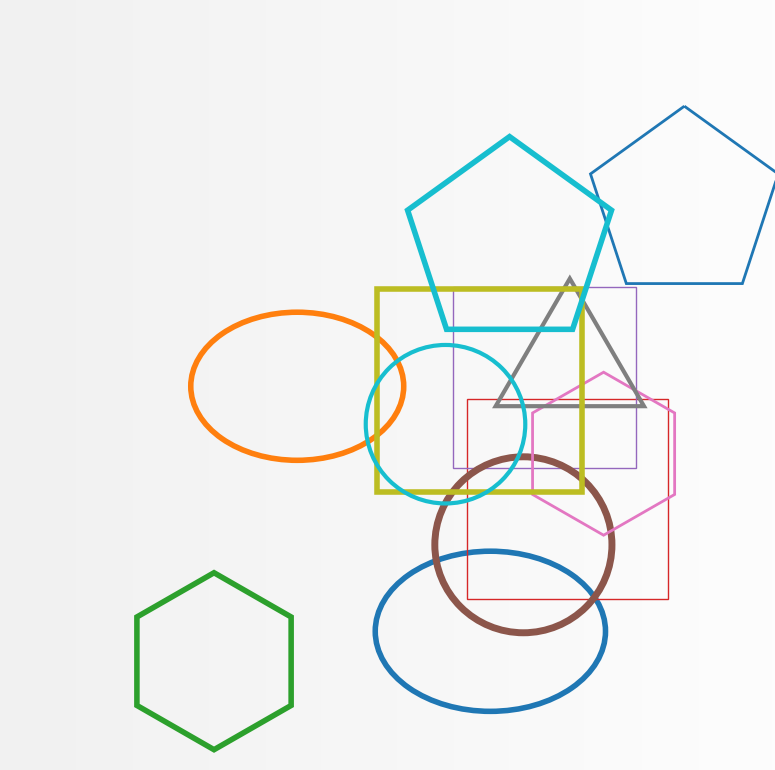[{"shape": "pentagon", "thickness": 1, "radius": 0.64, "center": [0.883, 0.735]}, {"shape": "oval", "thickness": 2, "radius": 0.74, "center": [0.633, 0.18]}, {"shape": "oval", "thickness": 2, "radius": 0.69, "center": [0.384, 0.498]}, {"shape": "hexagon", "thickness": 2, "radius": 0.57, "center": [0.276, 0.141]}, {"shape": "square", "thickness": 0.5, "radius": 0.65, "center": [0.732, 0.352]}, {"shape": "square", "thickness": 0.5, "radius": 0.59, "center": [0.703, 0.509]}, {"shape": "circle", "thickness": 2.5, "radius": 0.57, "center": [0.675, 0.292]}, {"shape": "hexagon", "thickness": 1, "radius": 0.53, "center": [0.779, 0.411]}, {"shape": "triangle", "thickness": 1.5, "radius": 0.55, "center": [0.735, 0.528]}, {"shape": "square", "thickness": 2, "radius": 0.66, "center": [0.618, 0.493]}, {"shape": "circle", "thickness": 1.5, "radius": 0.51, "center": [0.575, 0.449]}, {"shape": "pentagon", "thickness": 2, "radius": 0.69, "center": [0.658, 0.684]}]